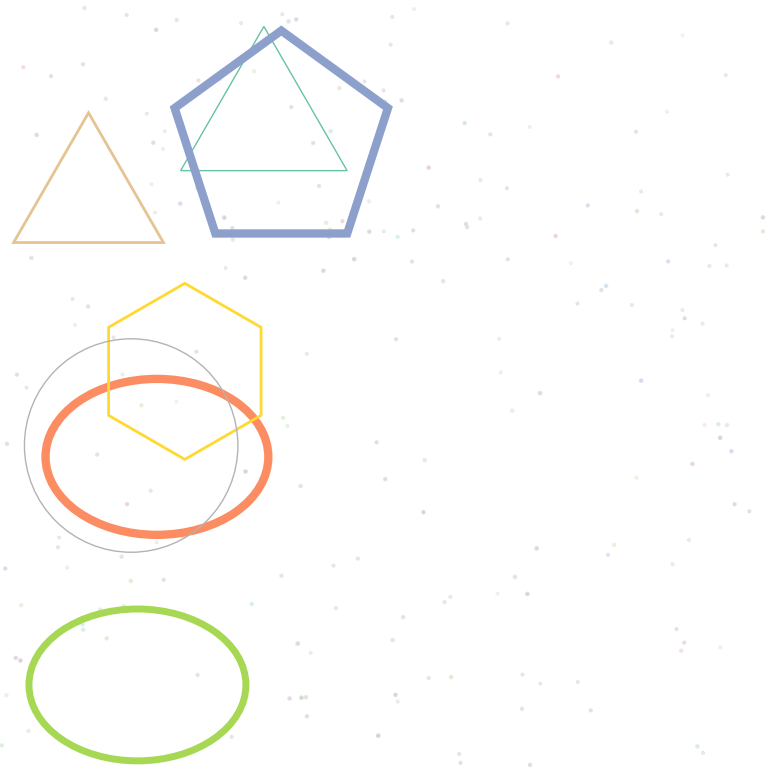[{"shape": "triangle", "thickness": 0.5, "radius": 0.62, "center": [0.343, 0.841]}, {"shape": "oval", "thickness": 3, "radius": 0.72, "center": [0.204, 0.407]}, {"shape": "pentagon", "thickness": 3, "radius": 0.73, "center": [0.365, 0.815]}, {"shape": "oval", "thickness": 2.5, "radius": 0.7, "center": [0.178, 0.11]}, {"shape": "hexagon", "thickness": 1, "radius": 0.57, "center": [0.24, 0.518]}, {"shape": "triangle", "thickness": 1, "radius": 0.56, "center": [0.115, 0.741]}, {"shape": "circle", "thickness": 0.5, "radius": 0.69, "center": [0.17, 0.421]}]